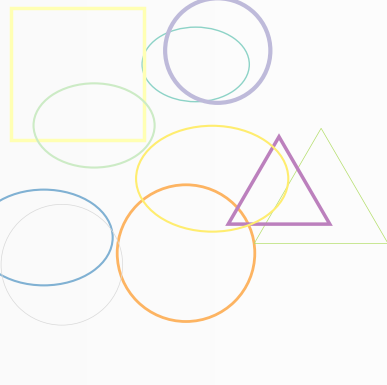[{"shape": "oval", "thickness": 1, "radius": 0.69, "center": [0.505, 0.833]}, {"shape": "square", "thickness": 2.5, "radius": 0.86, "center": [0.2, 0.808]}, {"shape": "circle", "thickness": 3, "radius": 0.68, "center": [0.562, 0.869]}, {"shape": "oval", "thickness": 1.5, "radius": 0.89, "center": [0.113, 0.383]}, {"shape": "circle", "thickness": 2, "radius": 0.89, "center": [0.48, 0.342]}, {"shape": "triangle", "thickness": 0.5, "radius": 1.0, "center": [0.829, 0.468]}, {"shape": "circle", "thickness": 0.5, "radius": 0.78, "center": [0.16, 0.312]}, {"shape": "triangle", "thickness": 2.5, "radius": 0.76, "center": [0.72, 0.494]}, {"shape": "oval", "thickness": 1.5, "radius": 0.78, "center": [0.243, 0.674]}, {"shape": "oval", "thickness": 1.5, "radius": 0.98, "center": [0.548, 0.536]}]